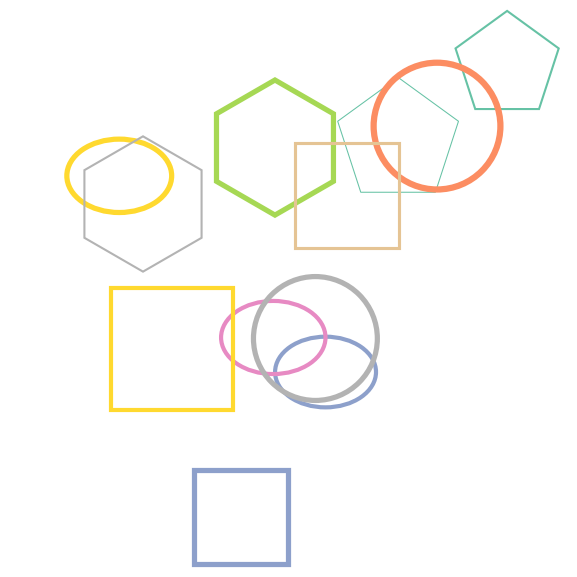[{"shape": "pentagon", "thickness": 0.5, "radius": 0.55, "center": [0.689, 0.755]}, {"shape": "pentagon", "thickness": 1, "radius": 0.47, "center": [0.878, 0.886]}, {"shape": "circle", "thickness": 3, "radius": 0.55, "center": [0.757, 0.781]}, {"shape": "oval", "thickness": 2, "radius": 0.44, "center": [0.564, 0.355]}, {"shape": "square", "thickness": 2.5, "radius": 0.41, "center": [0.418, 0.104]}, {"shape": "oval", "thickness": 2, "radius": 0.45, "center": [0.473, 0.415]}, {"shape": "hexagon", "thickness": 2.5, "radius": 0.58, "center": [0.476, 0.744]}, {"shape": "square", "thickness": 2, "radius": 0.53, "center": [0.298, 0.394]}, {"shape": "oval", "thickness": 2.5, "radius": 0.45, "center": [0.206, 0.695]}, {"shape": "square", "thickness": 1.5, "radius": 0.45, "center": [0.601, 0.661]}, {"shape": "circle", "thickness": 2.5, "radius": 0.54, "center": [0.546, 0.413]}, {"shape": "hexagon", "thickness": 1, "radius": 0.59, "center": [0.248, 0.646]}]